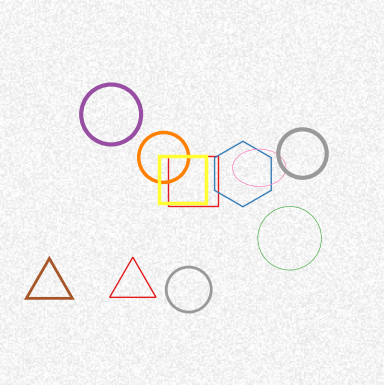[{"shape": "square", "thickness": 1, "radius": 0.33, "center": [0.501, 0.53]}, {"shape": "triangle", "thickness": 1, "radius": 0.35, "center": [0.345, 0.262]}, {"shape": "hexagon", "thickness": 1, "radius": 0.42, "center": [0.631, 0.548]}, {"shape": "circle", "thickness": 0.5, "radius": 0.41, "center": [0.752, 0.381]}, {"shape": "circle", "thickness": 3, "radius": 0.39, "center": [0.289, 0.703]}, {"shape": "circle", "thickness": 2.5, "radius": 0.32, "center": [0.425, 0.591]}, {"shape": "square", "thickness": 2.5, "radius": 0.3, "center": [0.473, 0.533]}, {"shape": "triangle", "thickness": 2, "radius": 0.35, "center": [0.128, 0.26]}, {"shape": "oval", "thickness": 0.5, "radius": 0.35, "center": [0.673, 0.564]}, {"shape": "circle", "thickness": 2, "radius": 0.29, "center": [0.49, 0.248]}, {"shape": "circle", "thickness": 3, "radius": 0.31, "center": [0.786, 0.601]}]